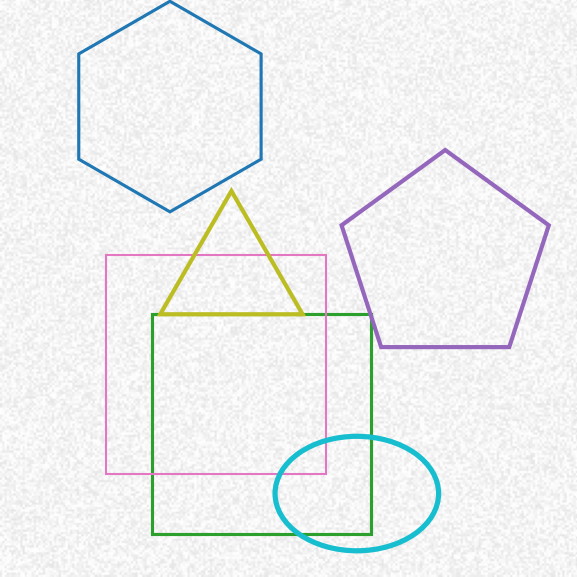[{"shape": "hexagon", "thickness": 1.5, "radius": 0.91, "center": [0.294, 0.815]}, {"shape": "square", "thickness": 1.5, "radius": 0.95, "center": [0.453, 0.265]}, {"shape": "pentagon", "thickness": 2, "radius": 0.94, "center": [0.771, 0.551]}, {"shape": "square", "thickness": 1, "radius": 0.95, "center": [0.374, 0.368]}, {"shape": "triangle", "thickness": 2, "radius": 0.71, "center": [0.401, 0.526]}, {"shape": "oval", "thickness": 2.5, "radius": 0.71, "center": [0.618, 0.145]}]